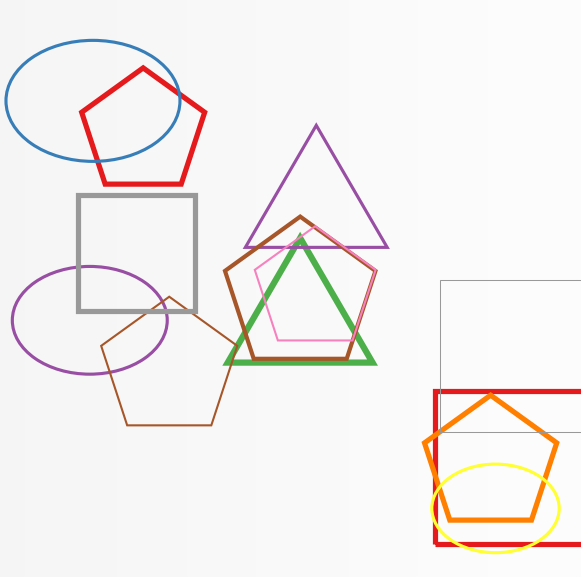[{"shape": "square", "thickness": 2.5, "radius": 0.66, "center": [0.88, 0.19]}, {"shape": "pentagon", "thickness": 2.5, "radius": 0.56, "center": [0.246, 0.77]}, {"shape": "oval", "thickness": 1.5, "radius": 0.75, "center": [0.16, 0.824]}, {"shape": "triangle", "thickness": 3, "radius": 0.72, "center": [0.516, 0.443]}, {"shape": "oval", "thickness": 1.5, "radius": 0.67, "center": [0.154, 0.445]}, {"shape": "triangle", "thickness": 1.5, "radius": 0.7, "center": [0.544, 0.641]}, {"shape": "pentagon", "thickness": 2.5, "radius": 0.6, "center": [0.844, 0.195]}, {"shape": "oval", "thickness": 1.5, "radius": 0.55, "center": [0.853, 0.119]}, {"shape": "pentagon", "thickness": 2, "radius": 0.68, "center": [0.517, 0.488]}, {"shape": "pentagon", "thickness": 1, "radius": 0.62, "center": [0.291, 0.362]}, {"shape": "pentagon", "thickness": 1, "radius": 0.55, "center": [0.542, 0.498]}, {"shape": "square", "thickness": 0.5, "radius": 0.66, "center": [0.888, 0.382]}, {"shape": "square", "thickness": 2.5, "radius": 0.5, "center": [0.235, 0.562]}]